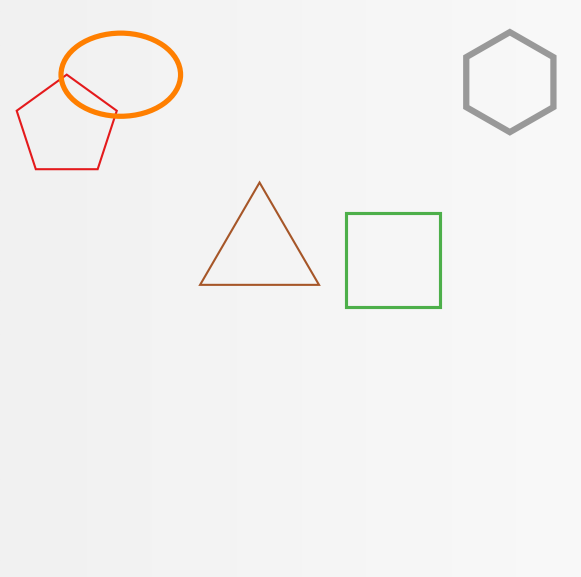[{"shape": "pentagon", "thickness": 1, "radius": 0.45, "center": [0.115, 0.779]}, {"shape": "square", "thickness": 1.5, "radius": 0.4, "center": [0.675, 0.549]}, {"shape": "oval", "thickness": 2.5, "radius": 0.51, "center": [0.208, 0.87]}, {"shape": "triangle", "thickness": 1, "radius": 0.59, "center": [0.447, 0.565]}, {"shape": "hexagon", "thickness": 3, "radius": 0.43, "center": [0.877, 0.857]}]